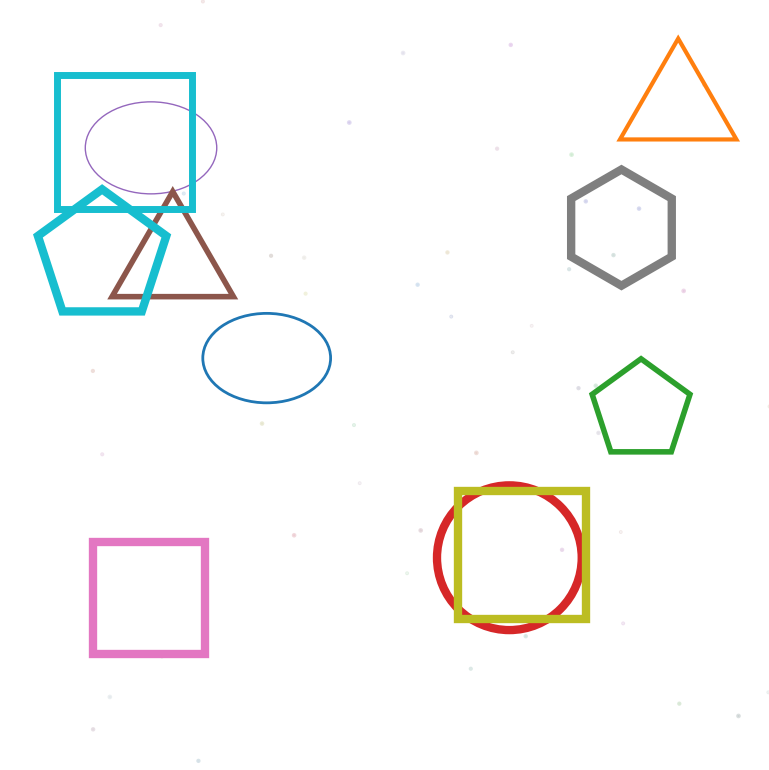[{"shape": "oval", "thickness": 1, "radius": 0.41, "center": [0.346, 0.535]}, {"shape": "triangle", "thickness": 1.5, "radius": 0.44, "center": [0.881, 0.863]}, {"shape": "pentagon", "thickness": 2, "radius": 0.33, "center": [0.833, 0.467]}, {"shape": "circle", "thickness": 3, "radius": 0.47, "center": [0.662, 0.276]}, {"shape": "oval", "thickness": 0.5, "radius": 0.43, "center": [0.196, 0.808]}, {"shape": "triangle", "thickness": 2, "radius": 0.45, "center": [0.224, 0.66]}, {"shape": "square", "thickness": 3, "radius": 0.36, "center": [0.194, 0.224]}, {"shape": "hexagon", "thickness": 3, "radius": 0.38, "center": [0.807, 0.704]}, {"shape": "square", "thickness": 3, "radius": 0.42, "center": [0.678, 0.279]}, {"shape": "square", "thickness": 2.5, "radius": 0.44, "center": [0.162, 0.816]}, {"shape": "pentagon", "thickness": 3, "radius": 0.44, "center": [0.133, 0.666]}]